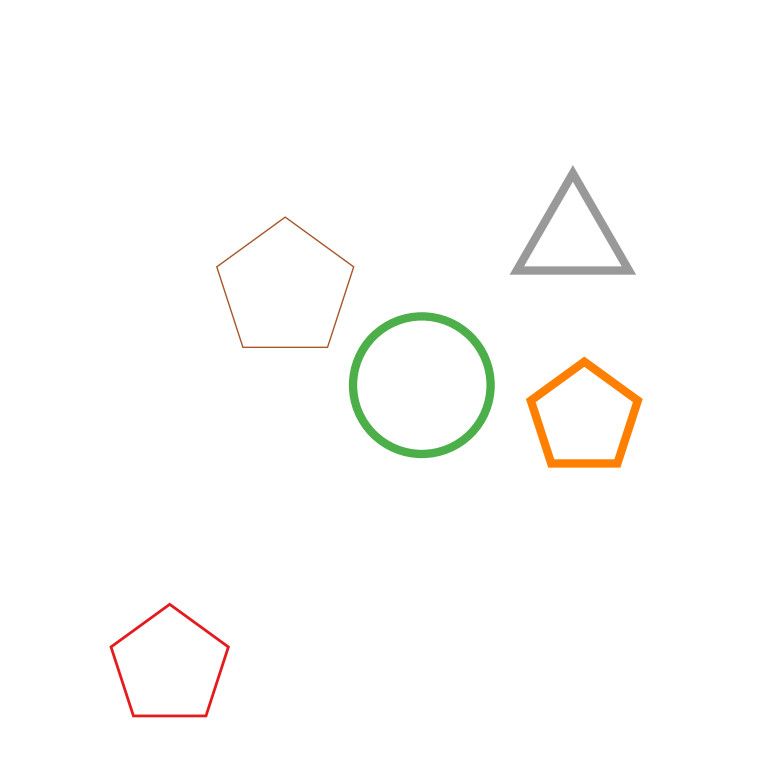[{"shape": "pentagon", "thickness": 1, "radius": 0.4, "center": [0.22, 0.135]}, {"shape": "circle", "thickness": 3, "radius": 0.45, "center": [0.548, 0.5]}, {"shape": "pentagon", "thickness": 3, "radius": 0.37, "center": [0.759, 0.457]}, {"shape": "pentagon", "thickness": 0.5, "radius": 0.47, "center": [0.37, 0.625]}, {"shape": "triangle", "thickness": 3, "radius": 0.42, "center": [0.744, 0.691]}]